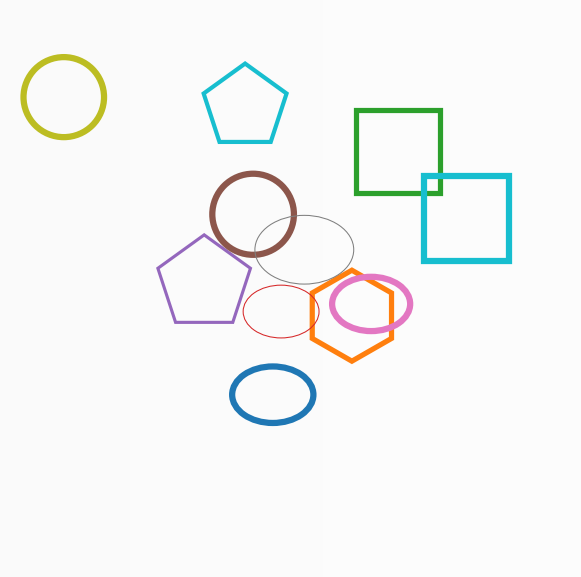[{"shape": "oval", "thickness": 3, "radius": 0.35, "center": [0.469, 0.316]}, {"shape": "hexagon", "thickness": 2.5, "radius": 0.39, "center": [0.605, 0.452]}, {"shape": "square", "thickness": 2.5, "radius": 0.36, "center": [0.684, 0.737]}, {"shape": "oval", "thickness": 0.5, "radius": 0.33, "center": [0.484, 0.46]}, {"shape": "pentagon", "thickness": 1.5, "radius": 0.42, "center": [0.351, 0.509]}, {"shape": "circle", "thickness": 3, "radius": 0.35, "center": [0.435, 0.628]}, {"shape": "oval", "thickness": 3, "radius": 0.34, "center": [0.639, 0.473]}, {"shape": "oval", "thickness": 0.5, "radius": 0.43, "center": [0.524, 0.567]}, {"shape": "circle", "thickness": 3, "radius": 0.35, "center": [0.11, 0.831]}, {"shape": "square", "thickness": 3, "radius": 0.37, "center": [0.802, 0.621]}, {"shape": "pentagon", "thickness": 2, "radius": 0.38, "center": [0.422, 0.814]}]